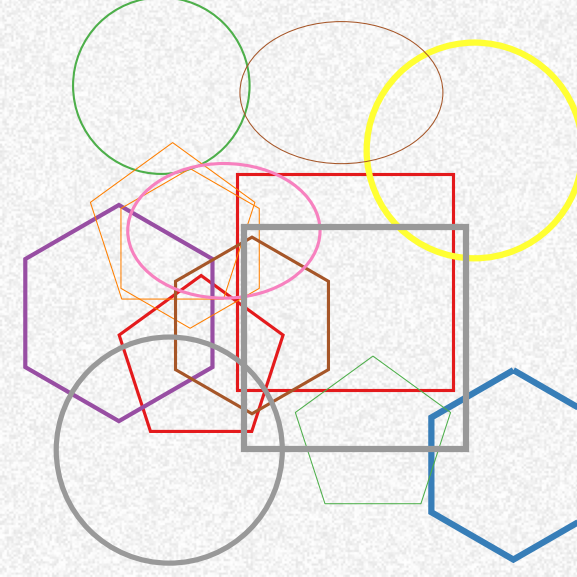[{"shape": "square", "thickness": 1.5, "radius": 0.93, "center": [0.597, 0.511]}, {"shape": "pentagon", "thickness": 1.5, "radius": 0.75, "center": [0.348, 0.373]}, {"shape": "hexagon", "thickness": 3, "radius": 0.82, "center": [0.889, 0.194]}, {"shape": "pentagon", "thickness": 0.5, "radius": 0.71, "center": [0.646, 0.241]}, {"shape": "circle", "thickness": 1, "radius": 0.76, "center": [0.279, 0.851]}, {"shape": "hexagon", "thickness": 2, "radius": 0.94, "center": [0.206, 0.457]}, {"shape": "hexagon", "thickness": 0.5, "radius": 0.69, "center": [0.329, 0.569]}, {"shape": "pentagon", "thickness": 0.5, "radius": 0.75, "center": [0.299, 0.602]}, {"shape": "circle", "thickness": 3, "radius": 0.93, "center": [0.822, 0.739]}, {"shape": "hexagon", "thickness": 1.5, "radius": 0.76, "center": [0.436, 0.436]}, {"shape": "oval", "thickness": 0.5, "radius": 0.88, "center": [0.591, 0.839]}, {"shape": "oval", "thickness": 1.5, "radius": 0.83, "center": [0.388, 0.599]}, {"shape": "circle", "thickness": 2.5, "radius": 0.98, "center": [0.293, 0.22]}, {"shape": "square", "thickness": 3, "radius": 0.96, "center": [0.615, 0.414]}]